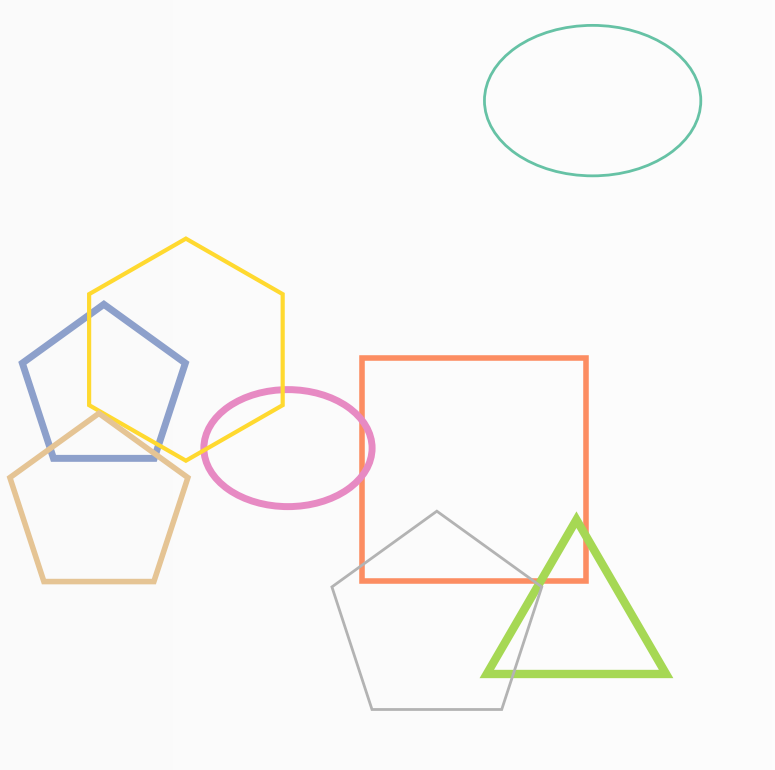[{"shape": "oval", "thickness": 1, "radius": 0.7, "center": [0.765, 0.869]}, {"shape": "square", "thickness": 2, "radius": 0.72, "center": [0.612, 0.39]}, {"shape": "pentagon", "thickness": 2.5, "radius": 0.55, "center": [0.134, 0.494]}, {"shape": "oval", "thickness": 2.5, "radius": 0.54, "center": [0.372, 0.418]}, {"shape": "triangle", "thickness": 3, "radius": 0.67, "center": [0.744, 0.191]}, {"shape": "hexagon", "thickness": 1.5, "radius": 0.72, "center": [0.24, 0.546]}, {"shape": "pentagon", "thickness": 2, "radius": 0.6, "center": [0.128, 0.342]}, {"shape": "pentagon", "thickness": 1, "radius": 0.71, "center": [0.564, 0.194]}]